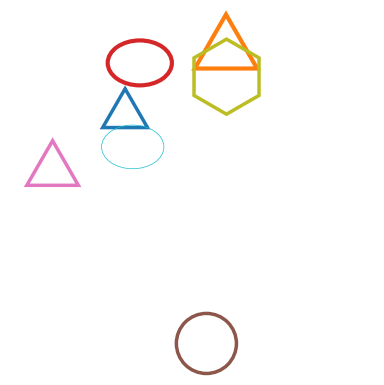[{"shape": "triangle", "thickness": 2.5, "radius": 0.34, "center": [0.325, 0.702]}, {"shape": "triangle", "thickness": 3, "radius": 0.47, "center": [0.587, 0.869]}, {"shape": "oval", "thickness": 3, "radius": 0.42, "center": [0.363, 0.837]}, {"shape": "circle", "thickness": 2.5, "radius": 0.39, "center": [0.536, 0.108]}, {"shape": "triangle", "thickness": 2.5, "radius": 0.39, "center": [0.137, 0.557]}, {"shape": "hexagon", "thickness": 2.5, "radius": 0.49, "center": [0.588, 0.801]}, {"shape": "oval", "thickness": 0.5, "radius": 0.4, "center": [0.345, 0.618]}]